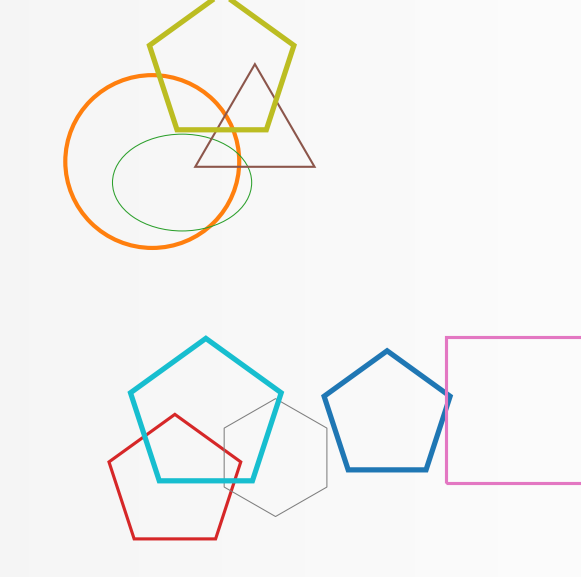[{"shape": "pentagon", "thickness": 2.5, "radius": 0.57, "center": [0.666, 0.278]}, {"shape": "circle", "thickness": 2, "radius": 0.75, "center": [0.262, 0.719]}, {"shape": "oval", "thickness": 0.5, "radius": 0.6, "center": [0.313, 0.683]}, {"shape": "pentagon", "thickness": 1.5, "radius": 0.6, "center": [0.301, 0.162]}, {"shape": "triangle", "thickness": 1, "radius": 0.59, "center": [0.439, 0.77]}, {"shape": "square", "thickness": 1.5, "radius": 0.63, "center": [0.893, 0.289]}, {"shape": "hexagon", "thickness": 0.5, "radius": 0.51, "center": [0.474, 0.207]}, {"shape": "pentagon", "thickness": 2.5, "radius": 0.65, "center": [0.381, 0.88]}, {"shape": "pentagon", "thickness": 2.5, "radius": 0.68, "center": [0.354, 0.277]}]